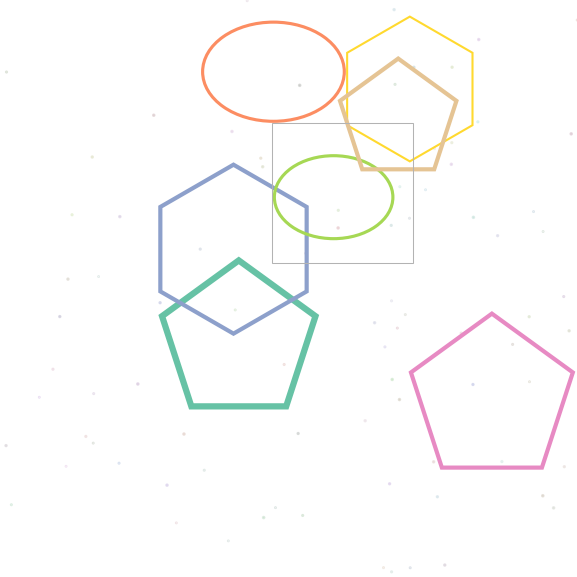[{"shape": "pentagon", "thickness": 3, "radius": 0.7, "center": [0.413, 0.408]}, {"shape": "oval", "thickness": 1.5, "radius": 0.61, "center": [0.474, 0.875]}, {"shape": "hexagon", "thickness": 2, "radius": 0.73, "center": [0.404, 0.568]}, {"shape": "pentagon", "thickness": 2, "radius": 0.74, "center": [0.852, 0.309]}, {"shape": "oval", "thickness": 1.5, "radius": 0.51, "center": [0.578, 0.658]}, {"shape": "hexagon", "thickness": 1, "radius": 0.63, "center": [0.71, 0.845]}, {"shape": "pentagon", "thickness": 2, "radius": 0.53, "center": [0.69, 0.792]}, {"shape": "square", "thickness": 0.5, "radius": 0.61, "center": [0.593, 0.665]}]